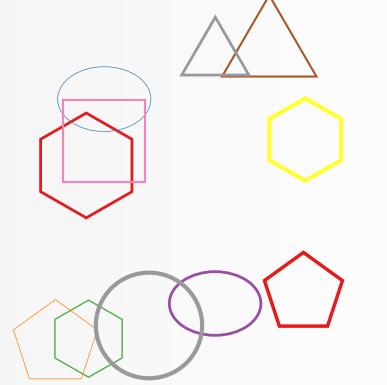[{"shape": "pentagon", "thickness": 2.5, "radius": 0.53, "center": [0.783, 0.239]}, {"shape": "hexagon", "thickness": 2, "radius": 0.68, "center": [0.223, 0.57]}, {"shape": "oval", "thickness": 0.5, "radius": 0.6, "center": [0.269, 0.743]}, {"shape": "hexagon", "thickness": 1, "radius": 0.5, "center": [0.228, 0.12]}, {"shape": "oval", "thickness": 2, "radius": 0.59, "center": [0.555, 0.212]}, {"shape": "pentagon", "thickness": 0.5, "radius": 0.57, "center": [0.143, 0.108]}, {"shape": "hexagon", "thickness": 3, "radius": 0.53, "center": [0.788, 0.638]}, {"shape": "triangle", "thickness": 1.5, "radius": 0.7, "center": [0.695, 0.872]}, {"shape": "square", "thickness": 1.5, "radius": 0.53, "center": [0.267, 0.634]}, {"shape": "circle", "thickness": 3, "radius": 0.69, "center": [0.384, 0.155]}, {"shape": "triangle", "thickness": 2, "radius": 0.5, "center": [0.556, 0.855]}]